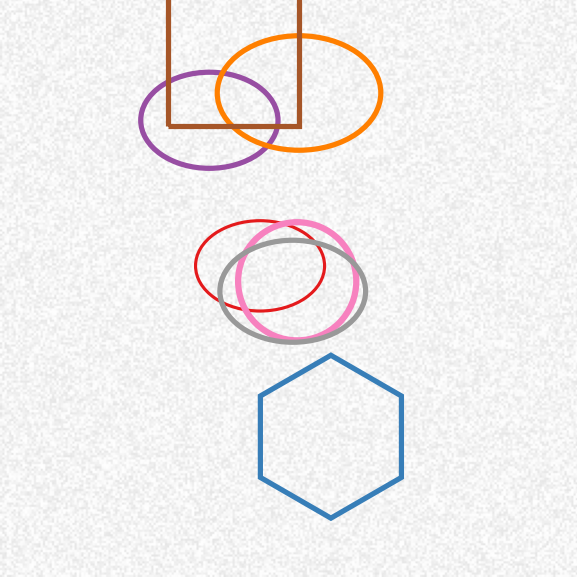[{"shape": "oval", "thickness": 1.5, "radius": 0.56, "center": [0.45, 0.539]}, {"shape": "hexagon", "thickness": 2.5, "radius": 0.71, "center": [0.573, 0.243]}, {"shape": "oval", "thickness": 2.5, "radius": 0.59, "center": [0.363, 0.791]}, {"shape": "oval", "thickness": 2.5, "radius": 0.71, "center": [0.518, 0.838]}, {"shape": "square", "thickness": 2.5, "radius": 0.57, "center": [0.404, 0.894]}, {"shape": "circle", "thickness": 3, "radius": 0.51, "center": [0.515, 0.512]}, {"shape": "oval", "thickness": 2.5, "radius": 0.63, "center": [0.507, 0.495]}]